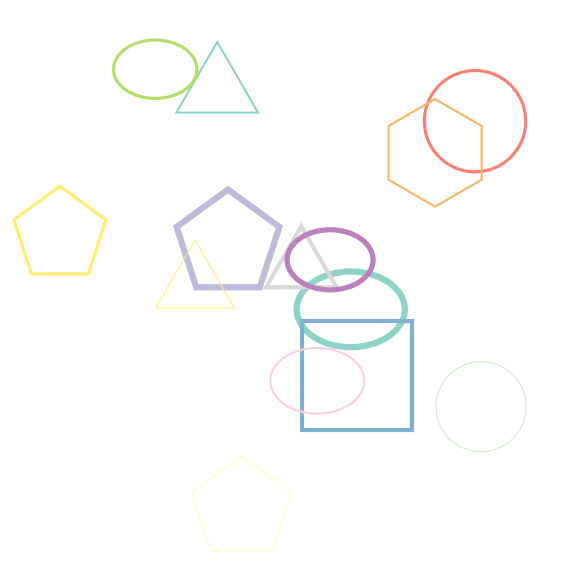[{"shape": "triangle", "thickness": 1, "radius": 0.41, "center": [0.376, 0.845]}, {"shape": "oval", "thickness": 3, "radius": 0.47, "center": [0.607, 0.463]}, {"shape": "pentagon", "thickness": 0.5, "radius": 0.45, "center": [0.419, 0.119]}, {"shape": "pentagon", "thickness": 3, "radius": 0.47, "center": [0.395, 0.577]}, {"shape": "circle", "thickness": 1.5, "radius": 0.44, "center": [0.823, 0.789]}, {"shape": "square", "thickness": 2, "radius": 0.47, "center": [0.618, 0.348]}, {"shape": "hexagon", "thickness": 1, "radius": 0.47, "center": [0.753, 0.734]}, {"shape": "oval", "thickness": 1.5, "radius": 0.36, "center": [0.269, 0.879]}, {"shape": "oval", "thickness": 1, "radius": 0.41, "center": [0.549, 0.34]}, {"shape": "triangle", "thickness": 2, "radius": 0.35, "center": [0.522, 0.537]}, {"shape": "oval", "thickness": 2.5, "radius": 0.37, "center": [0.572, 0.549]}, {"shape": "circle", "thickness": 0.5, "radius": 0.39, "center": [0.833, 0.295]}, {"shape": "triangle", "thickness": 0.5, "radius": 0.39, "center": [0.338, 0.505]}, {"shape": "pentagon", "thickness": 1.5, "radius": 0.42, "center": [0.104, 0.593]}]